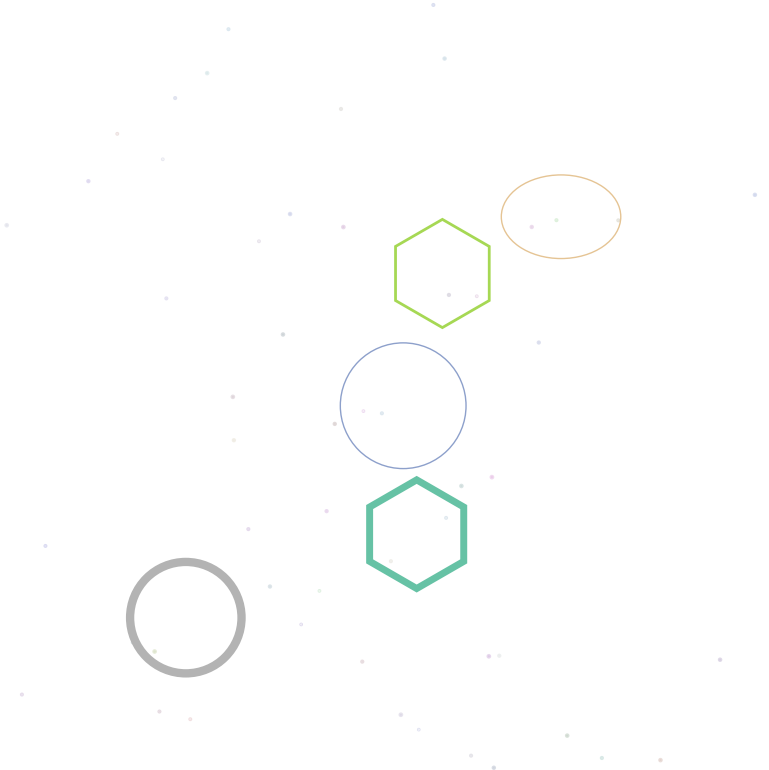[{"shape": "hexagon", "thickness": 2.5, "radius": 0.35, "center": [0.541, 0.306]}, {"shape": "circle", "thickness": 0.5, "radius": 0.41, "center": [0.524, 0.473]}, {"shape": "hexagon", "thickness": 1, "radius": 0.35, "center": [0.575, 0.645]}, {"shape": "oval", "thickness": 0.5, "radius": 0.39, "center": [0.729, 0.719]}, {"shape": "circle", "thickness": 3, "radius": 0.36, "center": [0.241, 0.198]}]